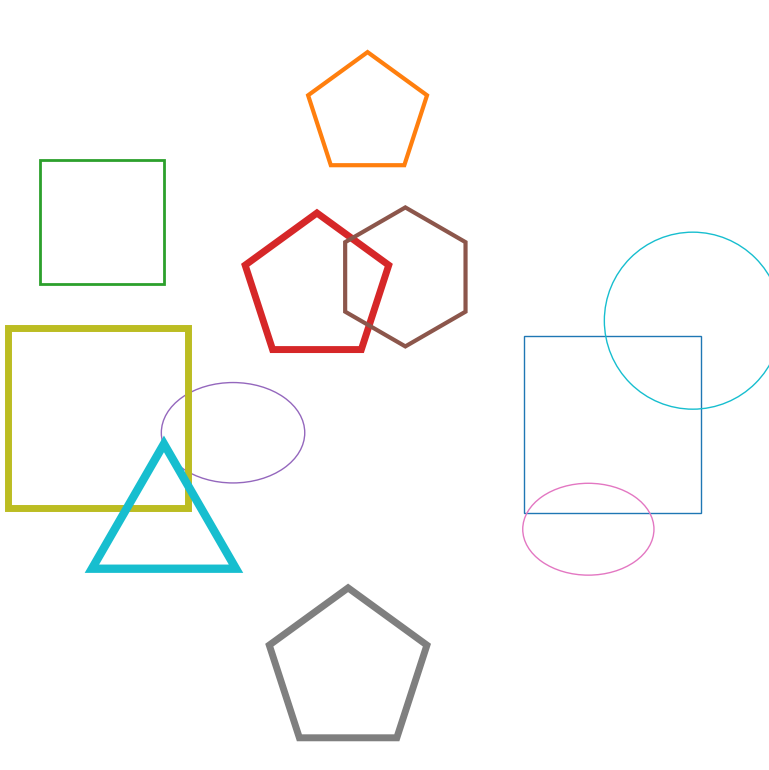[{"shape": "square", "thickness": 0.5, "radius": 0.57, "center": [0.795, 0.449]}, {"shape": "pentagon", "thickness": 1.5, "radius": 0.41, "center": [0.477, 0.851]}, {"shape": "square", "thickness": 1, "radius": 0.4, "center": [0.133, 0.711]}, {"shape": "pentagon", "thickness": 2.5, "radius": 0.49, "center": [0.412, 0.625]}, {"shape": "oval", "thickness": 0.5, "radius": 0.47, "center": [0.303, 0.438]}, {"shape": "hexagon", "thickness": 1.5, "radius": 0.45, "center": [0.526, 0.64]}, {"shape": "oval", "thickness": 0.5, "radius": 0.43, "center": [0.764, 0.313]}, {"shape": "pentagon", "thickness": 2.5, "radius": 0.54, "center": [0.452, 0.129]}, {"shape": "square", "thickness": 2.5, "radius": 0.59, "center": [0.127, 0.457]}, {"shape": "triangle", "thickness": 3, "radius": 0.54, "center": [0.213, 0.315]}, {"shape": "circle", "thickness": 0.5, "radius": 0.57, "center": [0.9, 0.584]}]